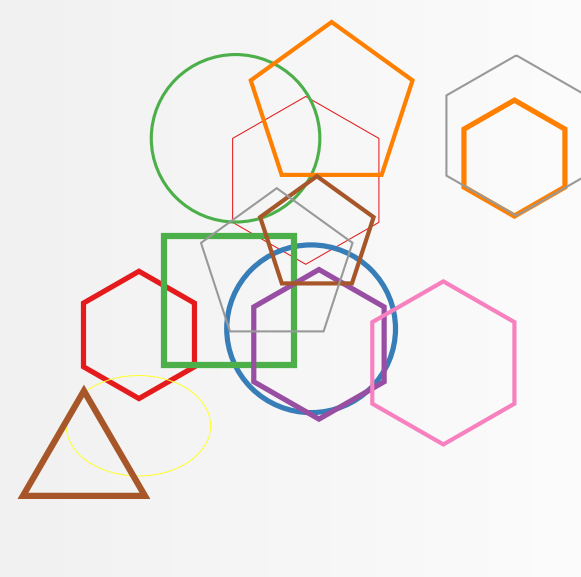[{"shape": "hexagon", "thickness": 0.5, "radius": 0.73, "center": [0.526, 0.687]}, {"shape": "hexagon", "thickness": 2.5, "radius": 0.55, "center": [0.239, 0.419]}, {"shape": "circle", "thickness": 2.5, "radius": 0.73, "center": [0.535, 0.43]}, {"shape": "circle", "thickness": 1.5, "radius": 0.72, "center": [0.405, 0.76]}, {"shape": "square", "thickness": 3, "radius": 0.56, "center": [0.394, 0.479]}, {"shape": "hexagon", "thickness": 2.5, "radius": 0.65, "center": [0.549, 0.403]}, {"shape": "hexagon", "thickness": 2.5, "radius": 0.5, "center": [0.885, 0.725]}, {"shape": "pentagon", "thickness": 2, "radius": 0.73, "center": [0.571, 0.815]}, {"shape": "oval", "thickness": 0.5, "radius": 0.62, "center": [0.238, 0.262]}, {"shape": "pentagon", "thickness": 2, "radius": 0.51, "center": [0.545, 0.591]}, {"shape": "triangle", "thickness": 3, "radius": 0.61, "center": [0.144, 0.201]}, {"shape": "hexagon", "thickness": 2, "radius": 0.71, "center": [0.763, 0.371]}, {"shape": "pentagon", "thickness": 1, "radius": 0.69, "center": [0.476, 0.536]}, {"shape": "hexagon", "thickness": 1, "radius": 0.69, "center": [0.888, 0.764]}]